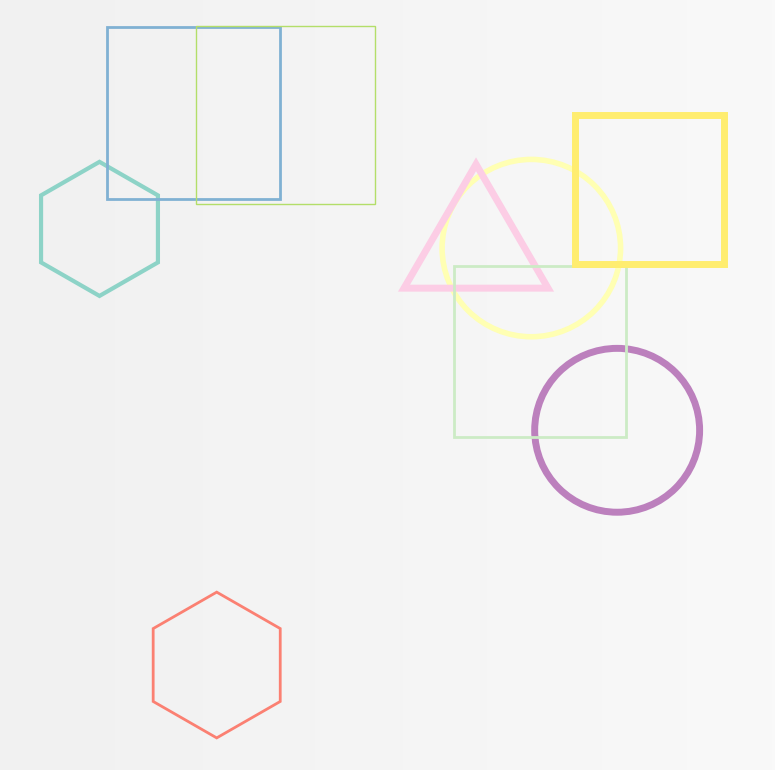[{"shape": "hexagon", "thickness": 1.5, "radius": 0.44, "center": [0.128, 0.703]}, {"shape": "circle", "thickness": 2, "radius": 0.58, "center": [0.686, 0.678]}, {"shape": "hexagon", "thickness": 1, "radius": 0.47, "center": [0.28, 0.136]}, {"shape": "square", "thickness": 1, "radius": 0.56, "center": [0.25, 0.853]}, {"shape": "square", "thickness": 0.5, "radius": 0.58, "center": [0.368, 0.85]}, {"shape": "triangle", "thickness": 2.5, "radius": 0.54, "center": [0.614, 0.679]}, {"shape": "circle", "thickness": 2.5, "radius": 0.53, "center": [0.796, 0.441]}, {"shape": "square", "thickness": 1, "radius": 0.55, "center": [0.696, 0.544]}, {"shape": "square", "thickness": 2.5, "radius": 0.48, "center": [0.838, 0.754]}]